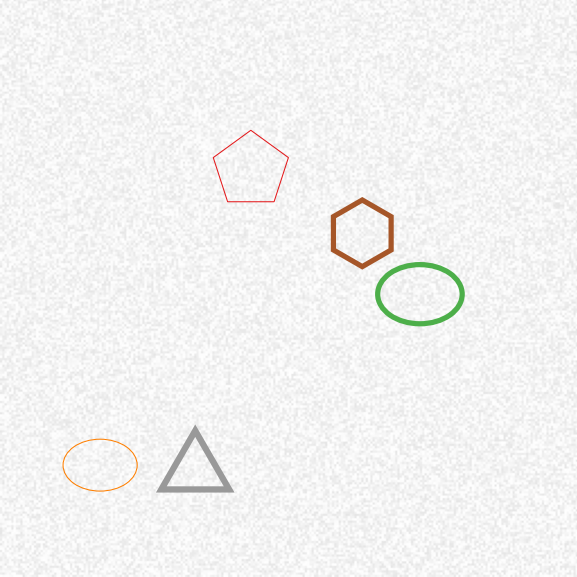[{"shape": "pentagon", "thickness": 0.5, "radius": 0.34, "center": [0.434, 0.705]}, {"shape": "oval", "thickness": 2.5, "radius": 0.37, "center": [0.727, 0.49]}, {"shape": "oval", "thickness": 0.5, "radius": 0.32, "center": [0.173, 0.194]}, {"shape": "hexagon", "thickness": 2.5, "radius": 0.29, "center": [0.627, 0.595]}, {"shape": "triangle", "thickness": 3, "radius": 0.34, "center": [0.338, 0.186]}]